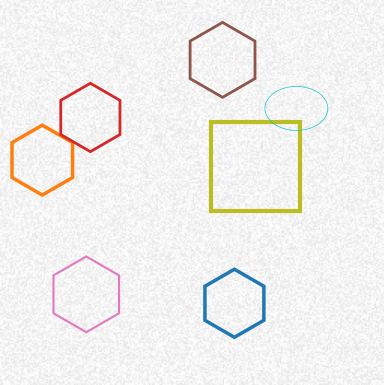[{"shape": "hexagon", "thickness": 2.5, "radius": 0.44, "center": [0.609, 0.212]}, {"shape": "hexagon", "thickness": 2.5, "radius": 0.45, "center": [0.11, 0.584]}, {"shape": "hexagon", "thickness": 2, "radius": 0.44, "center": [0.235, 0.695]}, {"shape": "hexagon", "thickness": 2, "radius": 0.49, "center": [0.578, 0.845]}, {"shape": "hexagon", "thickness": 1.5, "radius": 0.49, "center": [0.224, 0.235]}, {"shape": "square", "thickness": 3, "radius": 0.58, "center": [0.664, 0.567]}, {"shape": "oval", "thickness": 0.5, "radius": 0.41, "center": [0.77, 0.718]}]